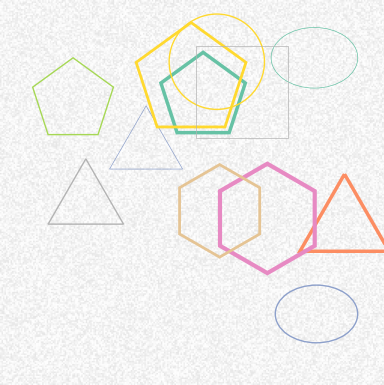[{"shape": "oval", "thickness": 0.5, "radius": 0.56, "center": [0.817, 0.85]}, {"shape": "pentagon", "thickness": 2.5, "radius": 0.58, "center": [0.528, 0.749]}, {"shape": "triangle", "thickness": 2.5, "radius": 0.67, "center": [0.895, 0.414]}, {"shape": "oval", "thickness": 1, "radius": 0.53, "center": [0.822, 0.185]}, {"shape": "triangle", "thickness": 0.5, "radius": 0.55, "center": [0.379, 0.616]}, {"shape": "hexagon", "thickness": 3, "radius": 0.71, "center": [0.694, 0.433]}, {"shape": "pentagon", "thickness": 1, "radius": 0.55, "center": [0.19, 0.74]}, {"shape": "pentagon", "thickness": 2, "radius": 0.75, "center": [0.496, 0.792]}, {"shape": "circle", "thickness": 1, "radius": 0.62, "center": [0.563, 0.84]}, {"shape": "hexagon", "thickness": 2, "radius": 0.6, "center": [0.57, 0.452]}, {"shape": "square", "thickness": 0.5, "radius": 0.6, "center": [0.629, 0.762]}, {"shape": "triangle", "thickness": 1, "radius": 0.57, "center": [0.223, 0.474]}]